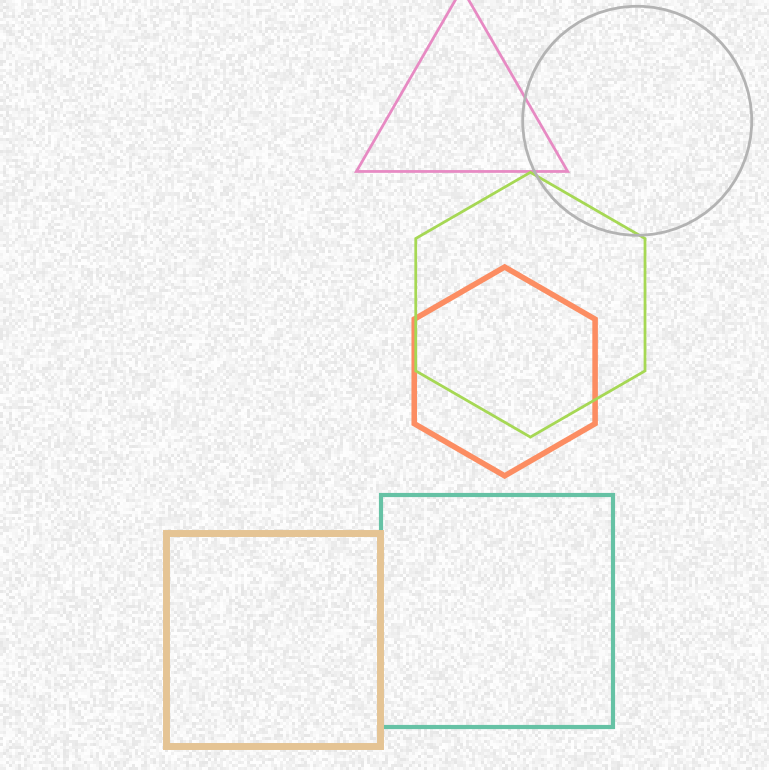[{"shape": "square", "thickness": 1.5, "radius": 0.75, "center": [0.646, 0.207]}, {"shape": "hexagon", "thickness": 2, "radius": 0.68, "center": [0.655, 0.518]}, {"shape": "triangle", "thickness": 1, "radius": 0.79, "center": [0.6, 0.857]}, {"shape": "hexagon", "thickness": 1, "radius": 0.86, "center": [0.689, 0.604]}, {"shape": "square", "thickness": 2.5, "radius": 0.69, "center": [0.355, 0.17]}, {"shape": "circle", "thickness": 1, "radius": 0.74, "center": [0.828, 0.843]}]